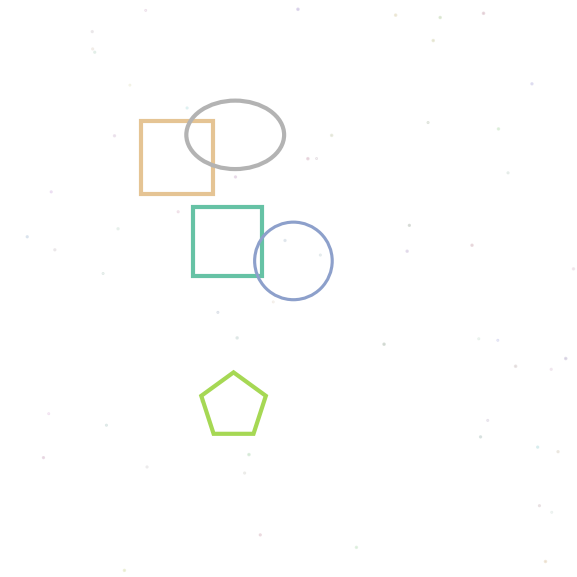[{"shape": "square", "thickness": 2, "radius": 0.3, "center": [0.394, 0.582]}, {"shape": "circle", "thickness": 1.5, "radius": 0.34, "center": [0.508, 0.547]}, {"shape": "pentagon", "thickness": 2, "radius": 0.29, "center": [0.404, 0.296]}, {"shape": "square", "thickness": 2, "radius": 0.31, "center": [0.306, 0.727]}, {"shape": "oval", "thickness": 2, "radius": 0.42, "center": [0.407, 0.766]}]